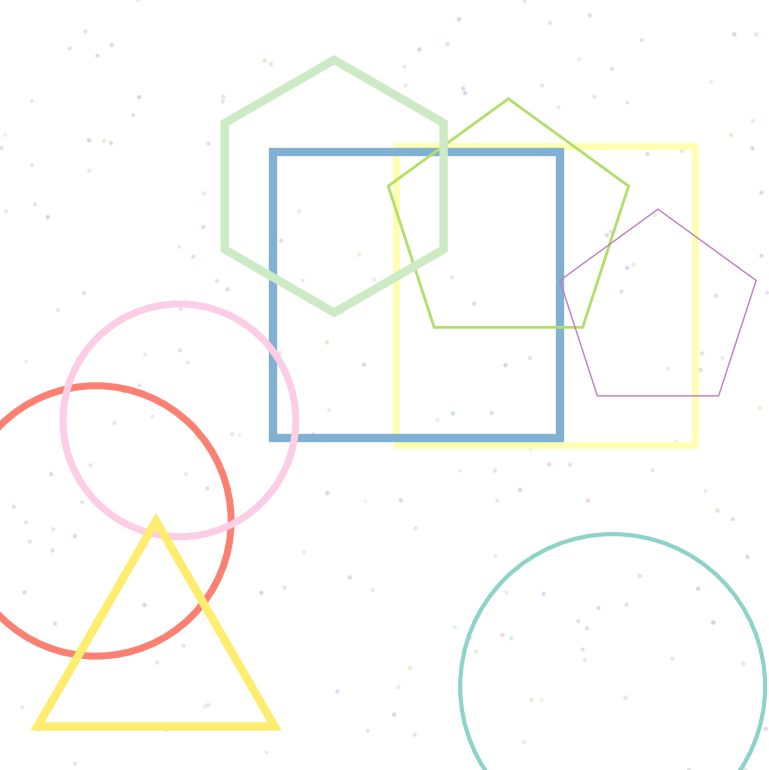[{"shape": "circle", "thickness": 1.5, "radius": 0.99, "center": [0.796, 0.108]}, {"shape": "square", "thickness": 2.5, "radius": 0.97, "center": [0.708, 0.617]}, {"shape": "circle", "thickness": 2.5, "radius": 0.88, "center": [0.125, 0.323]}, {"shape": "square", "thickness": 3, "radius": 0.93, "center": [0.541, 0.617]}, {"shape": "pentagon", "thickness": 1, "radius": 0.82, "center": [0.66, 0.708]}, {"shape": "circle", "thickness": 2.5, "radius": 0.76, "center": [0.233, 0.454]}, {"shape": "pentagon", "thickness": 0.5, "radius": 0.67, "center": [0.855, 0.594]}, {"shape": "hexagon", "thickness": 3, "radius": 0.82, "center": [0.434, 0.758]}, {"shape": "triangle", "thickness": 3, "radius": 0.89, "center": [0.203, 0.145]}]